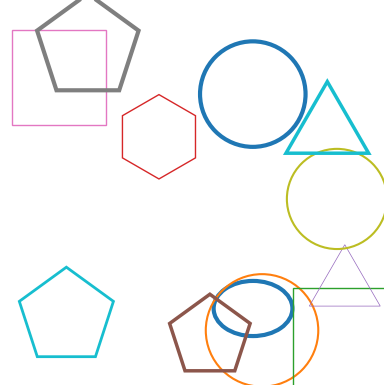[{"shape": "circle", "thickness": 3, "radius": 0.69, "center": [0.657, 0.756]}, {"shape": "oval", "thickness": 3, "radius": 0.51, "center": [0.657, 0.199]}, {"shape": "circle", "thickness": 1.5, "radius": 0.73, "center": [0.681, 0.142]}, {"shape": "square", "thickness": 1, "radius": 0.63, "center": [0.887, 0.124]}, {"shape": "hexagon", "thickness": 1, "radius": 0.55, "center": [0.413, 0.645]}, {"shape": "triangle", "thickness": 0.5, "radius": 0.53, "center": [0.896, 0.258]}, {"shape": "pentagon", "thickness": 2.5, "radius": 0.55, "center": [0.545, 0.126]}, {"shape": "square", "thickness": 1, "radius": 0.61, "center": [0.153, 0.799]}, {"shape": "pentagon", "thickness": 3, "radius": 0.69, "center": [0.228, 0.878]}, {"shape": "circle", "thickness": 1.5, "radius": 0.65, "center": [0.875, 0.483]}, {"shape": "pentagon", "thickness": 2, "radius": 0.64, "center": [0.172, 0.178]}, {"shape": "triangle", "thickness": 2.5, "radius": 0.62, "center": [0.85, 0.664]}]